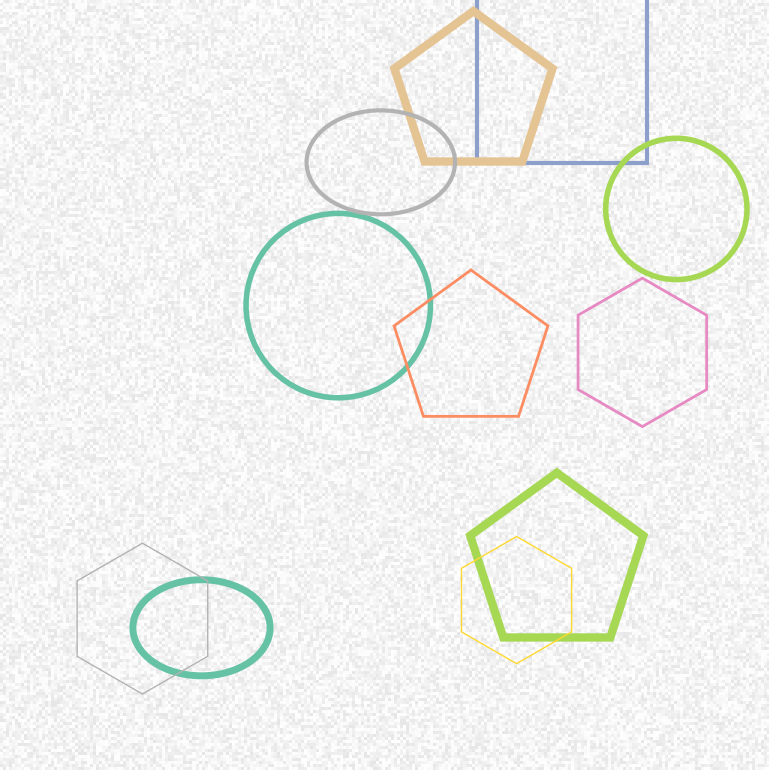[{"shape": "oval", "thickness": 2.5, "radius": 0.45, "center": [0.262, 0.185]}, {"shape": "circle", "thickness": 2, "radius": 0.6, "center": [0.439, 0.603]}, {"shape": "pentagon", "thickness": 1, "radius": 0.53, "center": [0.612, 0.544]}, {"shape": "square", "thickness": 1.5, "radius": 0.55, "center": [0.73, 0.899]}, {"shape": "hexagon", "thickness": 1, "radius": 0.48, "center": [0.834, 0.542]}, {"shape": "pentagon", "thickness": 3, "radius": 0.59, "center": [0.723, 0.268]}, {"shape": "circle", "thickness": 2, "radius": 0.46, "center": [0.878, 0.729]}, {"shape": "hexagon", "thickness": 0.5, "radius": 0.41, "center": [0.671, 0.221]}, {"shape": "pentagon", "thickness": 3, "radius": 0.54, "center": [0.615, 0.878]}, {"shape": "hexagon", "thickness": 0.5, "radius": 0.49, "center": [0.185, 0.197]}, {"shape": "oval", "thickness": 1.5, "radius": 0.48, "center": [0.495, 0.789]}]